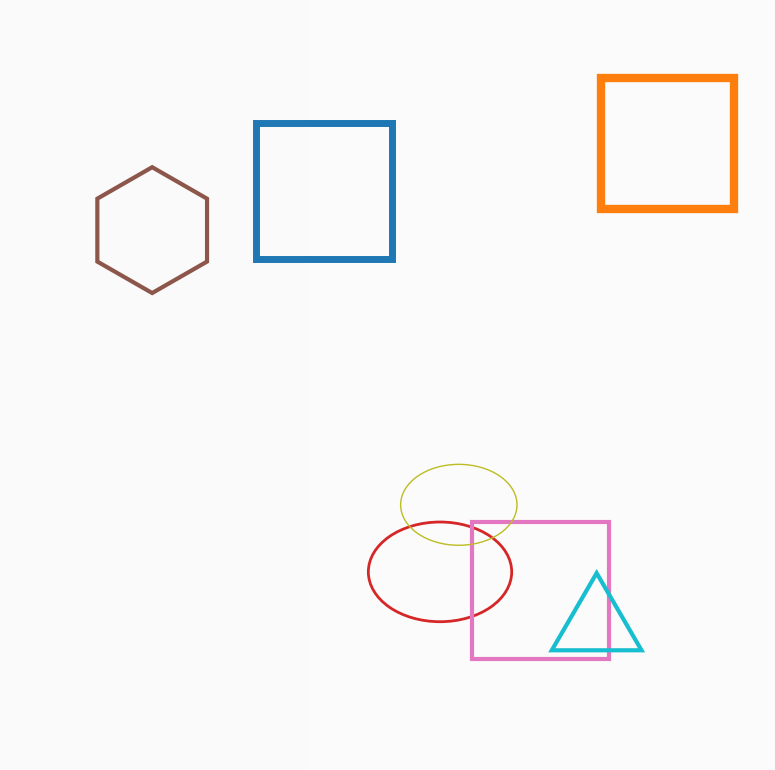[{"shape": "square", "thickness": 2.5, "radius": 0.44, "center": [0.418, 0.751]}, {"shape": "square", "thickness": 3, "radius": 0.43, "center": [0.861, 0.814]}, {"shape": "oval", "thickness": 1, "radius": 0.46, "center": [0.568, 0.257]}, {"shape": "hexagon", "thickness": 1.5, "radius": 0.41, "center": [0.196, 0.701]}, {"shape": "square", "thickness": 1.5, "radius": 0.44, "center": [0.697, 0.233]}, {"shape": "oval", "thickness": 0.5, "radius": 0.38, "center": [0.592, 0.344]}, {"shape": "triangle", "thickness": 1.5, "radius": 0.33, "center": [0.77, 0.189]}]